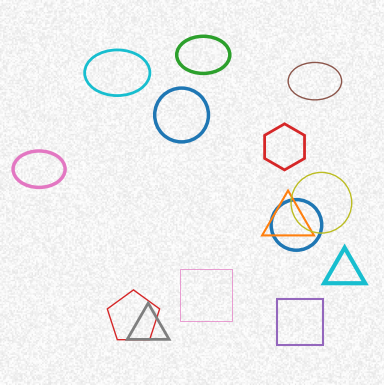[{"shape": "circle", "thickness": 2.5, "radius": 0.35, "center": [0.472, 0.701]}, {"shape": "circle", "thickness": 2.5, "radius": 0.33, "center": [0.77, 0.416]}, {"shape": "triangle", "thickness": 1.5, "radius": 0.39, "center": [0.748, 0.427]}, {"shape": "oval", "thickness": 2.5, "radius": 0.34, "center": [0.528, 0.858]}, {"shape": "hexagon", "thickness": 2, "radius": 0.3, "center": [0.739, 0.619]}, {"shape": "pentagon", "thickness": 1, "radius": 0.36, "center": [0.347, 0.175]}, {"shape": "square", "thickness": 1.5, "radius": 0.3, "center": [0.779, 0.163]}, {"shape": "oval", "thickness": 1, "radius": 0.35, "center": [0.818, 0.789]}, {"shape": "square", "thickness": 0.5, "radius": 0.34, "center": [0.536, 0.233]}, {"shape": "oval", "thickness": 2.5, "radius": 0.34, "center": [0.102, 0.561]}, {"shape": "triangle", "thickness": 2, "radius": 0.31, "center": [0.385, 0.15]}, {"shape": "circle", "thickness": 1, "radius": 0.39, "center": [0.835, 0.473]}, {"shape": "triangle", "thickness": 3, "radius": 0.31, "center": [0.895, 0.295]}, {"shape": "oval", "thickness": 2, "radius": 0.42, "center": [0.305, 0.811]}]